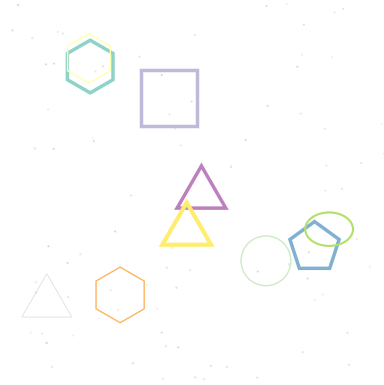[{"shape": "hexagon", "thickness": 2.5, "radius": 0.34, "center": [0.234, 0.827]}, {"shape": "hexagon", "thickness": 1, "radius": 0.32, "center": [0.231, 0.848]}, {"shape": "square", "thickness": 2.5, "radius": 0.36, "center": [0.439, 0.746]}, {"shape": "pentagon", "thickness": 2.5, "radius": 0.34, "center": [0.817, 0.357]}, {"shape": "hexagon", "thickness": 1, "radius": 0.36, "center": [0.312, 0.234]}, {"shape": "oval", "thickness": 1.5, "radius": 0.31, "center": [0.855, 0.405]}, {"shape": "triangle", "thickness": 0.5, "radius": 0.38, "center": [0.122, 0.214]}, {"shape": "triangle", "thickness": 2.5, "radius": 0.37, "center": [0.523, 0.496]}, {"shape": "circle", "thickness": 1, "radius": 0.32, "center": [0.691, 0.323]}, {"shape": "triangle", "thickness": 3, "radius": 0.37, "center": [0.485, 0.401]}]